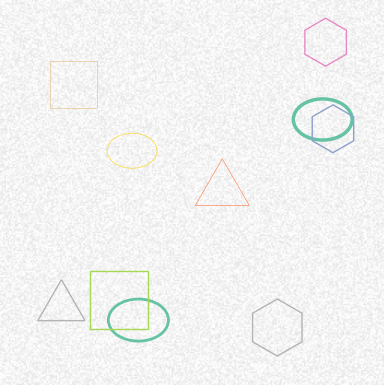[{"shape": "oval", "thickness": 2.5, "radius": 0.38, "center": [0.838, 0.69]}, {"shape": "oval", "thickness": 2, "radius": 0.39, "center": [0.359, 0.169]}, {"shape": "triangle", "thickness": 0.5, "radius": 0.41, "center": [0.577, 0.507]}, {"shape": "hexagon", "thickness": 1, "radius": 0.31, "center": [0.865, 0.665]}, {"shape": "hexagon", "thickness": 1, "radius": 0.31, "center": [0.846, 0.89]}, {"shape": "square", "thickness": 1, "radius": 0.38, "center": [0.308, 0.22]}, {"shape": "oval", "thickness": 0.5, "radius": 0.32, "center": [0.343, 0.608]}, {"shape": "square", "thickness": 0.5, "radius": 0.31, "center": [0.19, 0.78]}, {"shape": "hexagon", "thickness": 1, "radius": 0.37, "center": [0.72, 0.149]}, {"shape": "triangle", "thickness": 1, "radius": 0.35, "center": [0.159, 0.203]}]